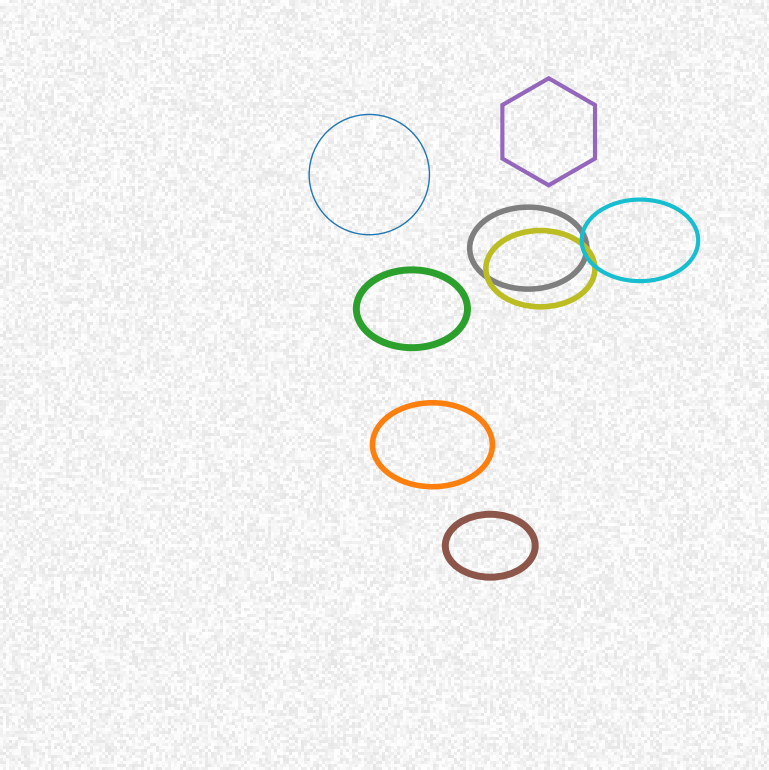[{"shape": "circle", "thickness": 0.5, "radius": 0.39, "center": [0.48, 0.773]}, {"shape": "oval", "thickness": 2, "radius": 0.39, "center": [0.562, 0.422]}, {"shape": "oval", "thickness": 2.5, "radius": 0.36, "center": [0.535, 0.599]}, {"shape": "hexagon", "thickness": 1.5, "radius": 0.35, "center": [0.713, 0.829]}, {"shape": "oval", "thickness": 2.5, "radius": 0.29, "center": [0.637, 0.291]}, {"shape": "oval", "thickness": 2, "radius": 0.38, "center": [0.686, 0.678]}, {"shape": "oval", "thickness": 2, "radius": 0.35, "center": [0.702, 0.651]}, {"shape": "oval", "thickness": 1.5, "radius": 0.38, "center": [0.831, 0.688]}]